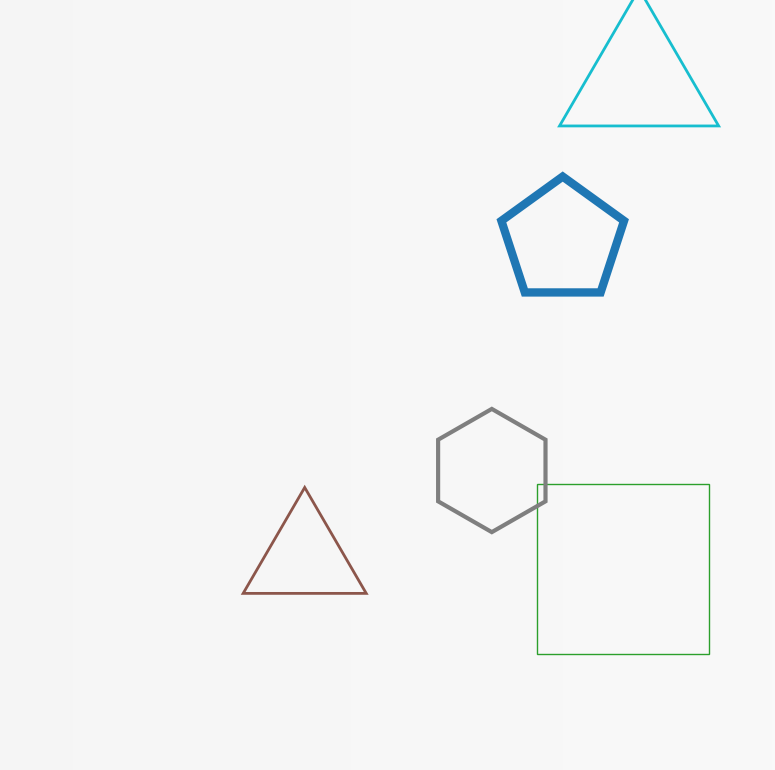[{"shape": "pentagon", "thickness": 3, "radius": 0.42, "center": [0.726, 0.688]}, {"shape": "square", "thickness": 0.5, "radius": 0.55, "center": [0.804, 0.261]}, {"shape": "triangle", "thickness": 1, "radius": 0.46, "center": [0.393, 0.275]}, {"shape": "hexagon", "thickness": 1.5, "radius": 0.4, "center": [0.635, 0.389]}, {"shape": "triangle", "thickness": 1, "radius": 0.59, "center": [0.825, 0.896]}]